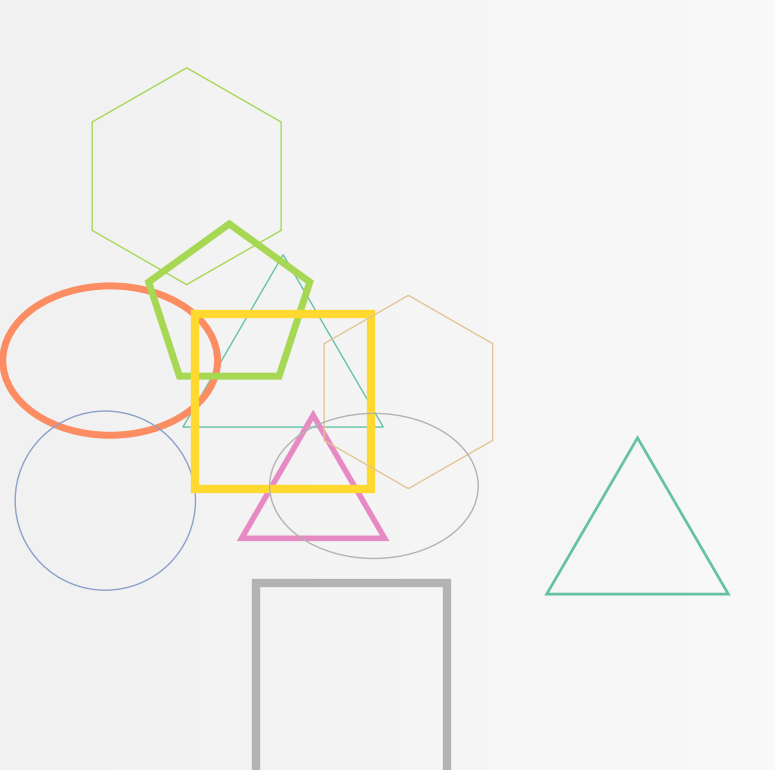[{"shape": "triangle", "thickness": 0.5, "radius": 0.75, "center": [0.365, 0.52]}, {"shape": "triangle", "thickness": 1, "radius": 0.68, "center": [0.823, 0.296]}, {"shape": "oval", "thickness": 2.5, "radius": 0.69, "center": [0.142, 0.532]}, {"shape": "circle", "thickness": 0.5, "radius": 0.58, "center": [0.136, 0.35]}, {"shape": "triangle", "thickness": 2, "radius": 0.53, "center": [0.404, 0.354]}, {"shape": "hexagon", "thickness": 0.5, "radius": 0.7, "center": [0.241, 0.771]}, {"shape": "pentagon", "thickness": 2.5, "radius": 0.55, "center": [0.296, 0.6]}, {"shape": "square", "thickness": 3, "radius": 0.57, "center": [0.365, 0.478]}, {"shape": "hexagon", "thickness": 0.5, "radius": 0.63, "center": [0.527, 0.491]}, {"shape": "oval", "thickness": 0.5, "radius": 0.67, "center": [0.482, 0.369]}, {"shape": "square", "thickness": 3, "radius": 0.62, "center": [0.453, 0.12]}]